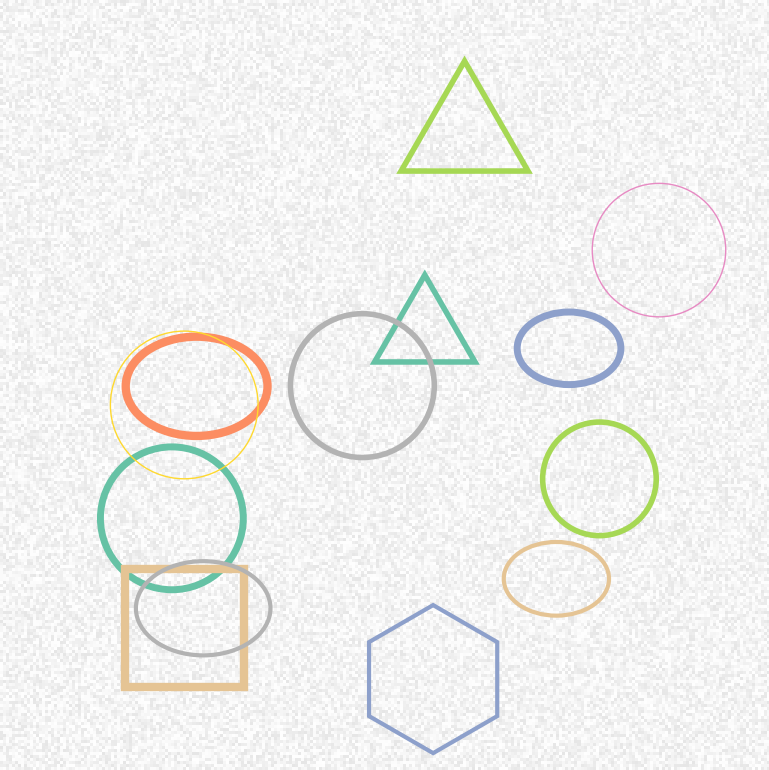[{"shape": "triangle", "thickness": 2, "radius": 0.38, "center": [0.552, 0.568]}, {"shape": "circle", "thickness": 2.5, "radius": 0.46, "center": [0.223, 0.327]}, {"shape": "oval", "thickness": 3, "radius": 0.46, "center": [0.255, 0.498]}, {"shape": "hexagon", "thickness": 1.5, "radius": 0.48, "center": [0.563, 0.118]}, {"shape": "oval", "thickness": 2.5, "radius": 0.34, "center": [0.739, 0.548]}, {"shape": "circle", "thickness": 0.5, "radius": 0.43, "center": [0.856, 0.675]}, {"shape": "circle", "thickness": 2, "radius": 0.37, "center": [0.778, 0.378]}, {"shape": "triangle", "thickness": 2, "radius": 0.48, "center": [0.603, 0.825]}, {"shape": "circle", "thickness": 0.5, "radius": 0.48, "center": [0.239, 0.474]}, {"shape": "oval", "thickness": 1.5, "radius": 0.34, "center": [0.723, 0.248]}, {"shape": "square", "thickness": 3, "radius": 0.39, "center": [0.24, 0.185]}, {"shape": "oval", "thickness": 1.5, "radius": 0.44, "center": [0.264, 0.21]}, {"shape": "circle", "thickness": 2, "radius": 0.47, "center": [0.471, 0.499]}]